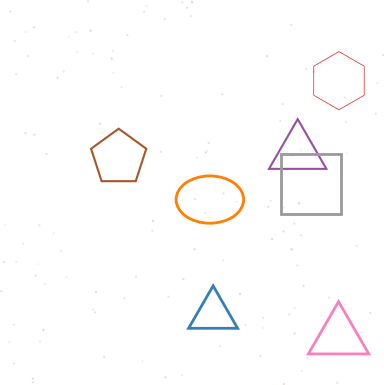[{"shape": "hexagon", "thickness": 0.5, "radius": 0.38, "center": [0.88, 0.79]}, {"shape": "triangle", "thickness": 2, "radius": 0.37, "center": [0.554, 0.184]}, {"shape": "triangle", "thickness": 1.5, "radius": 0.43, "center": [0.773, 0.604]}, {"shape": "oval", "thickness": 2, "radius": 0.44, "center": [0.545, 0.482]}, {"shape": "pentagon", "thickness": 1.5, "radius": 0.38, "center": [0.308, 0.59]}, {"shape": "triangle", "thickness": 2, "radius": 0.45, "center": [0.879, 0.126]}, {"shape": "square", "thickness": 2, "radius": 0.39, "center": [0.807, 0.521]}]